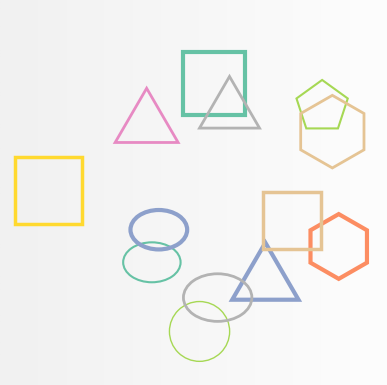[{"shape": "square", "thickness": 3, "radius": 0.4, "center": [0.552, 0.783]}, {"shape": "oval", "thickness": 1.5, "radius": 0.37, "center": [0.392, 0.319]}, {"shape": "hexagon", "thickness": 3, "radius": 0.42, "center": [0.874, 0.36]}, {"shape": "triangle", "thickness": 3, "radius": 0.49, "center": [0.685, 0.271]}, {"shape": "oval", "thickness": 3, "radius": 0.37, "center": [0.41, 0.403]}, {"shape": "triangle", "thickness": 2, "radius": 0.47, "center": [0.378, 0.677]}, {"shape": "pentagon", "thickness": 1.5, "radius": 0.35, "center": [0.831, 0.723]}, {"shape": "circle", "thickness": 1, "radius": 0.39, "center": [0.515, 0.139]}, {"shape": "square", "thickness": 2.5, "radius": 0.44, "center": [0.125, 0.506]}, {"shape": "hexagon", "thickness": 2, "radius": 0.47, "center": [0.858, 0.658]}, {"shape": "square", "thickness": 2.5, "radius": 0.37, "center": [0.753, 0.428]}, {"shape": "oval", "thickness": 2, "radius": 0.44, "center": [0.562, 0.227]}, {"shape": "triangle", "thickness": 2, "radius": 0.45, "center": [0.592, 0.712]}]